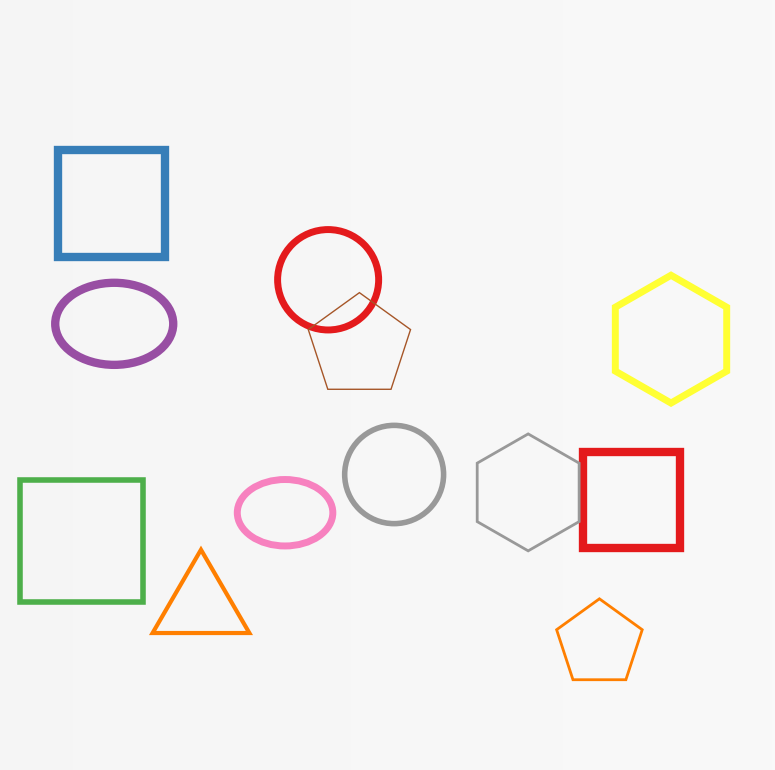[{"shape": "circle", "thickness": 2.5, "radius": 0.33, "center": [0.423, 0.637]}, {"shape": "square", "thickness": 3, "radius": 0.31, "center": [0.815, 0.35]}, {"shape": "square", "thickness": 3, "radius": 0.34, "center": [0.143, 0.736]}, {"shape": "square", "thickness": 2, "radius": 0.4, "center": [0.105, 0.297]}, {"shape": "oval", "thickness": 3, "radius": 0.38, "center": [0.147, 0.579]}, {"shape": "pentagon", "thickness": 1, "radius": 0.29, "center": [0.773, 0.164]}, {"shape": "triangle", "thickness": 1.5, "radius": 0.36, "center": [0.259, 0.214]}, {"shape": "hexagon", "thickness": 2.5, "radius": 0.41, "center": [0.866, 0.56]}, {"shape": "pentagon", "thickness": 0.5, "radius": 0.35, "center": [0.464, 0.551]}, {"shape": "oval", "thickness": 2.5, "radius": 0.31, "center": [0.368, 0.334]}, {"shape": "hexagon", "thickness": 1, "radius": 0.38, "center": [0.682, 0.361]}, {"shape": "circle", "thickness": 2, "radius": 0.32, "center": [0.509, 0.384]}]